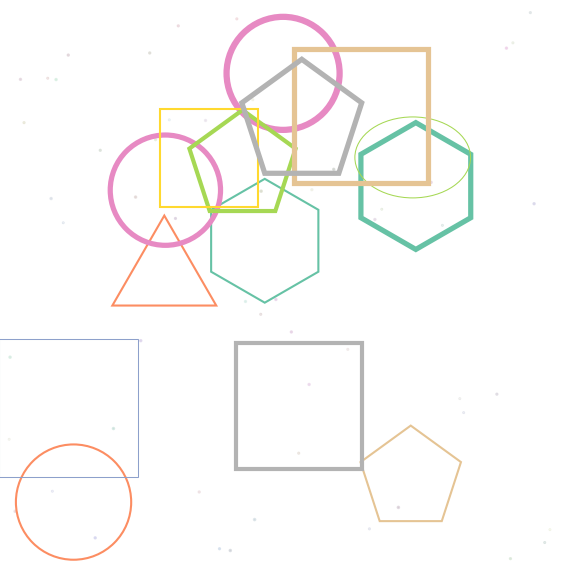[{"shape": "hexagon", "thickness": 2.5, "radius": 0.55, "center": [0.72, 0.677]}, {"shape": "hexagon", "thickness": 1, "radius": 0.54, "center": [0.458, 0.582]}, {"shape": "triangle", "thickness": 1, "radius": 0.52, "center": [0.285, 0.522]}, {"shape": "circle", "thickness": 1, "radius": 0.5, "center": [0.127, 0.13]}, {"shape": "square", "thickness": 0.5, "radius": 0.6, "center": [0.119, 0.292]}, {"shape": "circle", "thickness": 2.5, "radius": 0.48, "center": [0.286, 0.67]}, {"shape": "circle", "thickness": 3, "radius": 0.49, "center": [0.49, 0.872]}, {"shape": "oval", "thickness": 0.5, "radius": 0.5, "center": [0.715, 0.727]}, {"shape": "pentagon", "thickness": 2, "radius": 0.48, "center": [0.42, 0.712]}, {"shape": "square", "thickness": 1, "radius": 0.43, "center": [0.362, 0.725]}, {"shape": "square", "thickness": 2.5, "radius": 0.58, "center": [0.625, 0.799]}, {"shape": "pentagon", "thickness": 1, "radius": 0.46, "center": [0.711, 0.171]}, {"shape": "square", "thickness": 2, "radius": 0.54, "center": [0.518, 0.296]}, {"shape": "pentagon", "thickness": 2.5, "radius": 0.55, "center": [0.523, 0.787]}]